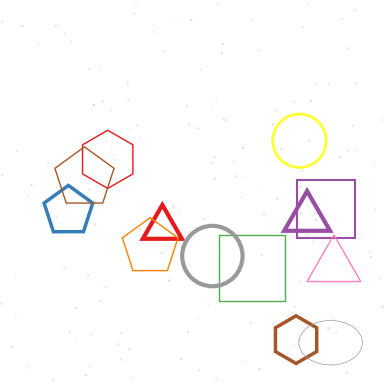[{"shape": "triangle", "thickness": 3, "radius": 0.29, "center": [0.422, 0.409]}, {"shape": "hexagon", "thickness": 1, "radius": 0.38, "center": [0.28, 0.586]}, {"shape": "pentagon", "thickness": 2.5, "radius": 0.33, "center": [0.178, 0.452]}, {"shape": "square", "thickness": 1, "radius": 0.43, "center": [0.654, 0.304]}, {"shape": "square", "thickness": 1.5, "radius": 0.37, "center": [0.846, 0.457]}, {"shape": "triangle", "thickness": 3, "radius": 0.34, "center": [0.798, 0.435]}, {"shape": "pentagon", "thickness": 1, "radius": 0.38, "center": [0.39, 0.359]}, {"shape": "circle", "thickness": 2, "radius": 0.35, "center": [0.778, 0.634]}, {"shape": "pentagon", "thickness": 1, "radius": 0.4, "center": [0.219, 0.538]}, {"shape": "hexagon", "thickness": 2.5, "radius": 0.31, "center": [0.769, 0.118]}, {"shape": "triangle", "thickness": 1, "radius": 0.4, "center": [0.867, 0.309]}, {"shape": "oval", "thickness": 0.5, "radius": 0.41, "center": [0.859, 0.11]}, {"shape": "circle", "thickness": 3, "radius": 0.39, "center": [0.552, 0.335]}]